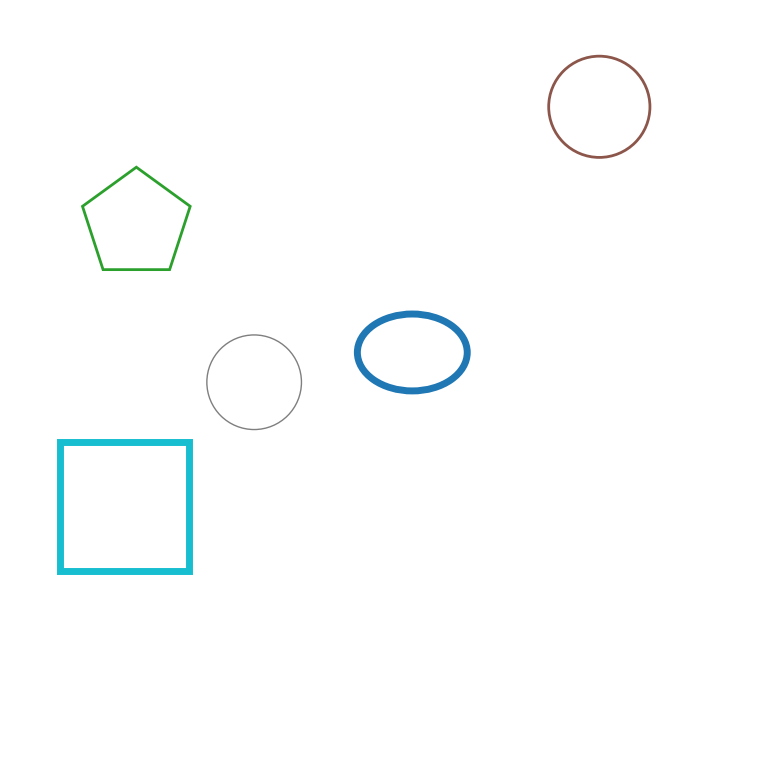[{"shape": "oval", "thickness": 2.5, "radius": 0.36, "center": [0.535, 0.542]}, {"shape": "pentagon", "thickness": 1, "radius": 0.37, "center": [0.177, 0.709]}, {"shape": "circle", "thickness": 1, "radius": 0.33, "center": [0.778, 0.861]}, {"shape": "circle", "thickness": 0.5, "radius": 0.31, "center": [0.33, 0.504]}, {"shape": "square", "thickness": 2.5, "radius": 0.42, "center": [0.162, 0.342]}]